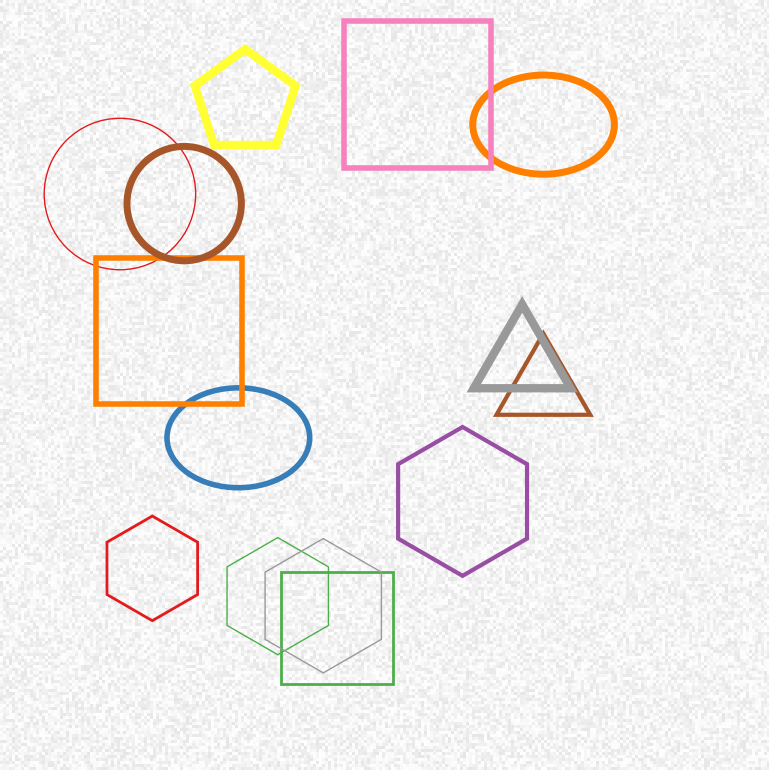[{"shape": "hexagon", "thickness": 1, "radius": 0.34, "center": [0.198, 0.262]}, {"shape": "circle", "thickness": 0.5, "radius": 0.49, "center": [0.156, 0.748]}, {"shape": "oval", "thickness": 2, "radius": 0.46, "center": [0.31, 0.431]}, {"shape": "hexagon", "thickness": 0.5, "radius": 0.38, "center": [0.361, 0.226]}, {"shape": "square", "thickness": 1, "radius": 0.36, "center": [0.438, 0.184]}, {"shape": "hexagon", "thickness": 1.5, "radius": 0.48, "center": [0.601, 0.349]}, {"shape": "square", "thickness": 2, "radius": 0.47, "center": [0.219, 0.57]}, {"shape": "oval", "thickness": 2.5, "radius": 0.46, "center": [0.706, 0.838]}, {"shape": "pentagon", "thickness": 3, "radius": 0.34, "center": [0.318, 0.867]}, {"shape": "triangle", "thickness": 1.5, "radius": 0.35, "center": [0.706, 0.496]}, {"shape": "circle", "thickness": 2.5, "radius": 0.37, "center": [0.239, 0.736]}, {"shape": "square", "thickness": 2, "radius": 0.48, "center": [0.542, 0.877]}, {"shape": "hexagon", "thickness": 0.5, "radius": 0.44, "center": [0.42, 0.213]}, {"shape": "triangle", "thickness": 3, "radius": 0.36, "center": [0.678, 0.532]}]